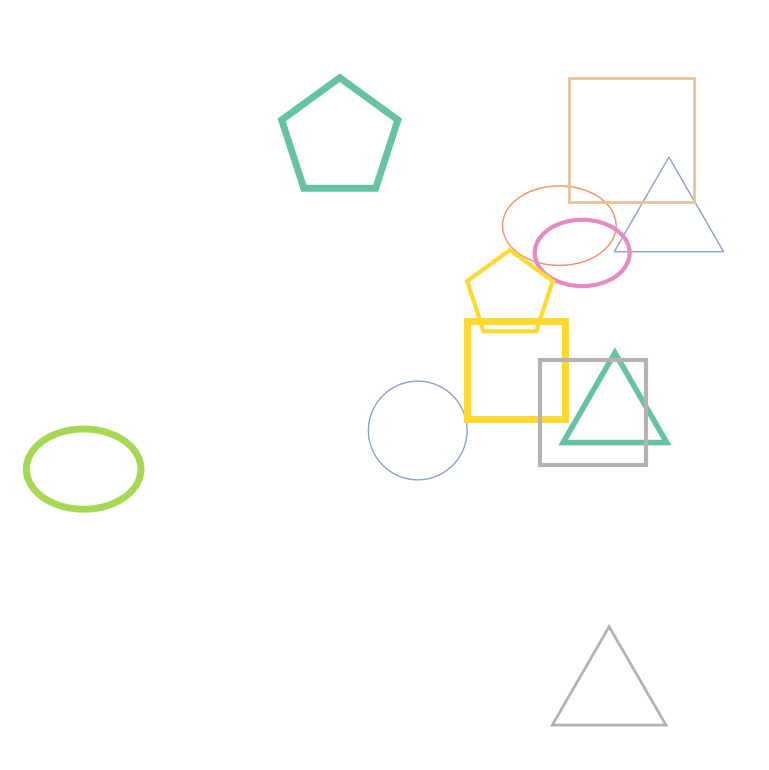[{"shape": "triangle", "thickness": 2, "radius": 0.39, "center": [0.799, 0.464]}, {"shape": "pentagon", "thickness": 2.5, "radius": 0.4, "center": [0.441, 0.82]}, {"shape": "oval", "thickness": 0.5, "radius": 0.37, "center": [0.726, 0.707]}, {"shape": "circle", "thickness": 0.5, "radius": 0.32, "center": [0.543, 0.441]}, {"shape": "triangle", "thickness": 0.5, "radius": 0.41, "center": [0.869, 0.714]}, {"shape": "oval", "thickness": 1.5, "radius": 0.31, "center": [0.756, 0.672]}, {"shape": "oval", "thickness": 2.5, "radius": 0.37, "center": [0.109, 0.391]}, {"shape": "pentagon", "thickness": 1.5, "radius": 0.29, "center": [0.662, 0.617]}, {"shape": "square", "thickness": 2.5, "radius": 0.32, "center": [0.67, 0.52]}, {"shape": "square", "thickness": 1, "radius": 0.4, "center": [0.82, 0.818]}, {"shape": "triangle", "thickness": 1, "radius": 0.43, "center": [0.791, 0.101]}, {"shape": "square", "thickness": 1.5, "radius": 0.34, "center": [0.77, 0.464]}]